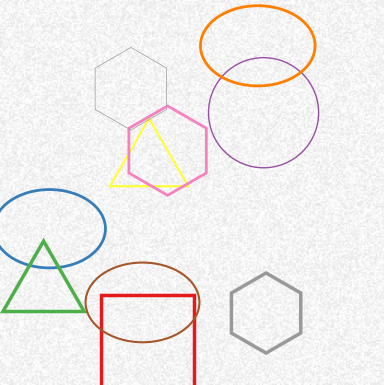[{"shape": "square", "thickness": 2.5, "radius": 0.6, "center": [0.383, 0.112]}, {"shape": "oval", "thickness": 2, "radius": 0.73, "center": [0.129, 0.406]}, {"shape": "triangle", "thickness": 2.5, "radius": 0.61, "center": [0.113, 0.252]}, {"shape": "circle", "thickness": 1, "radius": 0.71, "center": [0.685, 0.707]}, {"shape": "oval", "thickness": 2, "radius": 0.74, "center": [0.67, 0.881]}, {"shape": "triangle", "thickness": 1.5, "radius": 0.59, "center": [0.387, 0.575]}, {"shape": "oval", "thickness": 1.5, "radius": 0.74, "center": [0.37, 0.215]}, {"shape": "hexagon", "thickness": 2, "radius": 0.58, "center": [0.435, 0.609]}, {"shape": "hexagon", "thickness": 0.5, "radius": 0.54, "center": [0.34, 0.769]}, {"shape": "hexagon", "thickness": 2.5, "radius": 0.52, "center": [0.691, 0.187]}]